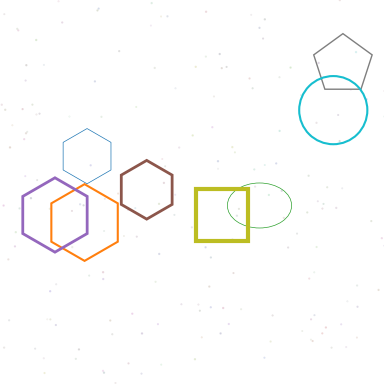[{"shape": "hexagon", "thickness": 0.5, "radius": 0.36, "center": [0.226, 0.594]}, {"shape": "hexagon", "thickness": 1.5, "radius": 0.5, "center": [0.22, 0.422]}, {"shape": "oval", "thickness": 0.5, "radius": 0.42, "center": [0.674, 0.466]}, {"shape": "hexagon", "thickness": 2, "radius": 0.48, "center": [0.143, 0.442]}, {"shape": "hexagon", "thickness": 2, "radius": 0.38, "center": [0.381, 0.507]}, {"shape": "pentagon", "thickness": 1, "radius": 0.4, "center": [0.891, 0.833]}, {"shape": "square", "thickness": 3, "radius": 0.34, "center": [0.577, 0.442]}, {"shape": "circle", "thickness": 1.5, "radius": 0.44, "center": [0.866, 0.714]}]